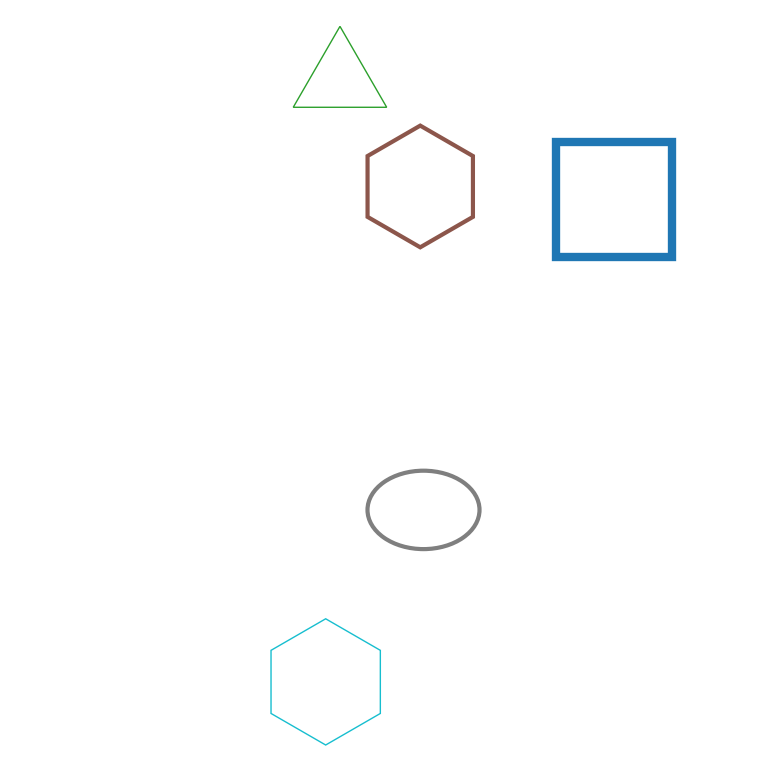[{"shape": "square", "thickness": 3, "radius": 0.38, "center": [0.798, 0.741]}, {"shape": "triangle", "thickness": 0.5, "radius": 0.35, "center": [0.442, 0.896]}, {"shape": "hexagon", "thickness": 1.5, "radius": 0.4, "center": [0.546, 0.758]}, {"shape": "oval", "thickness": 1.5, "radius": 0.36, "center": [0.55, 0.338]}, {"shape": "hexagon", "thickness": 0.5, "radius": 0.41, "center": [0.423, 0.114]}]